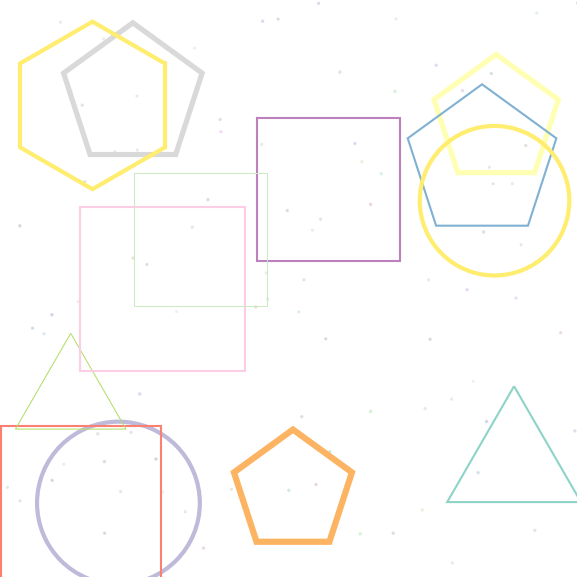[{"shape": "triangle", "thickness": 1, "radius": 0.67, "center": [0.89, 0.197]}, {"shape": "pentagon", "thickness": 2.5, "radius": 0.57, "center": [0.859, 0.792]}, {"shape": "circle", "thickness": 2, "radius": 0.7, "center": [0.205, 0.128]}, {"shape": "square", "thickness": 1, "radius": 0.69, "center": [0.14, 0.123]}, {"shape": "pentagon", "thickness": 1, "radius": 0.68, "center": [0.835, 0.718]}, {"shape": "pentagon", "thickness": 3, "radius": 0.54, "center": [0.507, 0.148]}, {"shape": "triangle", "thickness": 0.5, "radius": 0.55, "center": [0.122, 0.311]}, {"shape": "square", "thickness": 1, "radius": 0.71, "center": [0.281, 0.499]}, {"shape": "pentagon", "thickness": 2.5, "radius": 0.63, "center": [0.23, 0.834]}, {"shape": "square", "thickness": 1, "radius": 0.62, "center": [0.569, 0.671]}, {"shape": "square", "thickness": 0.5, "radius": 0.57, "center": [0.347, 0.585]}, {"shape": "circle", "thickness": 2, "radius": 0.65, "center": [0.856, 0.652]}, {"shape": "hexagon", "thickness": 2, "radius": 0.73, "center": [0.16, 0.817]}]